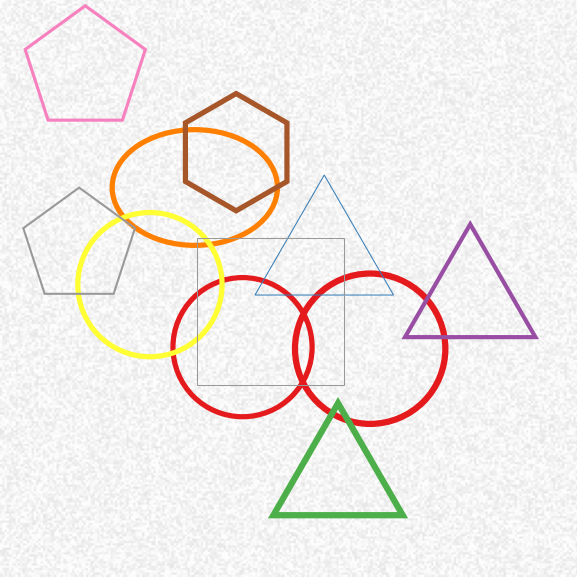[{"shape": "circle", "thickness": 2.5, "radius": 0.6, "center": [0.42, 0.398]}, {"shape": "circle", "thickness": 3, "radius": 0.65, "center": [0.641, 0.395]}, {"shape": "triangle", "thickness": 0.5, "radius": 0.69, "center": [0.561, 0.558]}, {"shape": "triangle", "thickness": 3, "radius": 0.65, "center": [0.585, 0.172]}, {"shape": "triangle", "thickness": 2, "radius": 0.65, "center": [0.814, 0.481]}, {"shape": "oval", "thickness": 2.5, "radius": 0.72, "center": [0.337, 0.674]}, {"shape": "circle", "thickness": 2.5, "radius": 0.62, "center": [0.26, 0.506]}, {"shape": "hexagon", "thickness": 2.5, "radius": 0.51, "center": [0.409, 0.736]}, {"shape": "pentagon", "thickness": 1.5, "radius": 0.55, "center": [0.148, 0.88]}, {"shape": "square", "thickness": 0.5, "radius": 0.64, "center": [0.468, 0.46]}, {"shape": "pentagon", "thickness": 1, "radius": 0.51, "center": [0.137, 0.573]}]